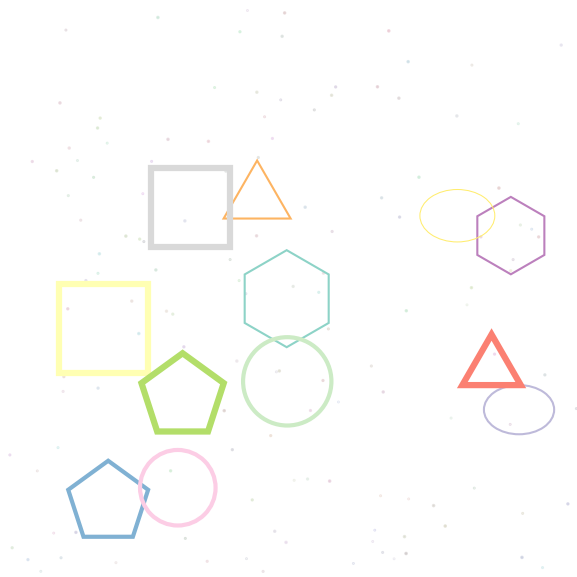[{"shape": "hexagon", "thickness": 1, "radius": 0.42, "center": [0.496, 0.482]}, {"shape": "square", "thickness": 3, "radius": 0.39, "center": [0.179, 0.43]}, {"shape": "oval", "thickness": 1, "radius": 0.3, "center": [0.899, 0.29]}, {"shape": "triangle", "thickness": 3, "radius": 0.29, "center": [0.851, 0.362]}, {"shape": "pentagon", "thickness": 2, "radius": 0.36, "center": [0.187, 0.129]}, {"shape": "triangle", "thickness": 1, "radius": 0.33, "center": [0.445, 0.654]}, {"shape": "pentagon", "thickness": 3, "radius": 0.37, "center": [0.316, 0.313]}, {"shape": "circle", "thickness": 2, "radius": 0.33, "center": [0.308, 0.155]}, {"shape": "square", "thickness": 3, "radius": 0.34, "center": [0.329, 0.64]}, {"shape": "hexagon", "thickness": 1, "radius": 0.34, "center": [0.885, 0.591]}, {"shape": "circle", "thickness": 2, "radius": 0.38, "center": [0.497, 0.339]}, {"shape": "oval", "thickness": 0.5, "radius": 0.32, "center": [0.792, 0.626]}]